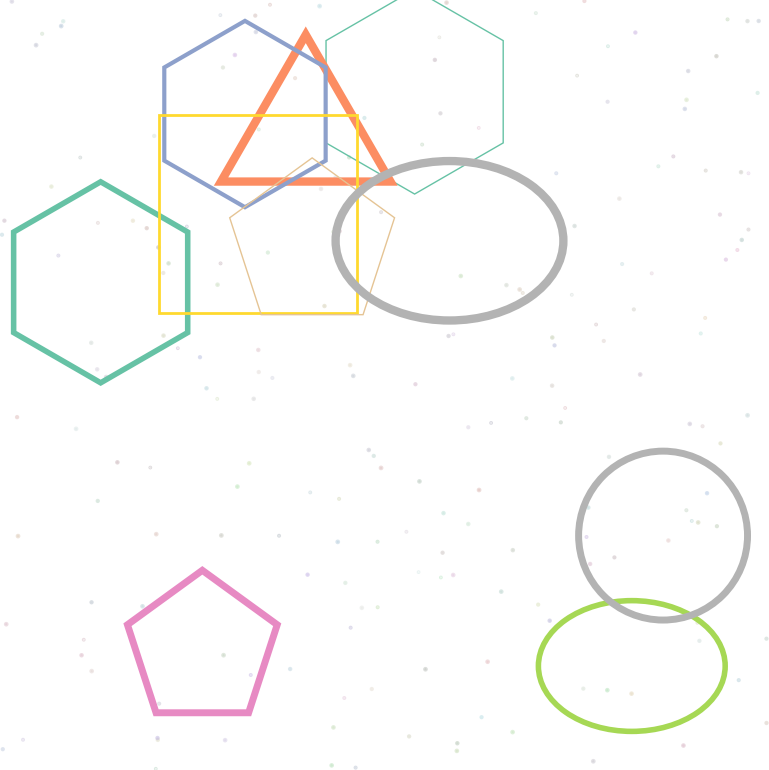[{"shape": "hexagon", "thickness": 2, "radius": 0.65, "center": [0.131, 0.633]}, {"shape": "hexagon", "thickness": 0.5, "radius": 0.66, "center": [0.538, 0.881]}, {"shape": "triangle", "thickness": 3, "radius": 0.64, "center": [0.397, 0.828]}, {"shape": "hexagon", "thickness": 1.5, "radius": 0.6, "center": [0.318, 0.852]}, {"shape": "pentagon", "thickness": 2.5, "radius": 0.51, "center": [0.263, 0.157]}, {"shape": "oval", "thickness": 2, "radius": 0.61, "center": [0.821, 0.135]}, {"shape": "square", "thickness": 1, "radius": 0.64, "center": [0.335, 0.722]}, {"shape": "pentagon", "thickness": 0.5, "radius": 0.56, "center": [0.405, 0.682]}, {"shape": "oval", "thickness": 3, "radius": 0.74, "center": [0.584, 0.687]}, {"shape": "circle", "thickness": 2.5, "radius": 0.55, "center": [0.861, 0.304]}]